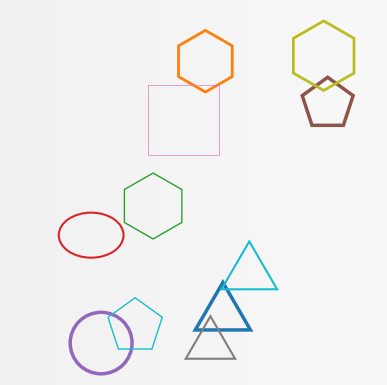[{"shape": "triangle", "thickness": 2.5, "radius": 0.41, "center": [0.575, 0.184]}, {"shape": "hexagon", "thickness": 2, "radius": 0.4, "center": [0.53, 0.841]}, {"shape": "hexagon", "thickness": 1, "radius": 0.43, "center": [0.395, 0.465]}, {"shape": "oval", "thickness": 1.5, "radius": 0.42, "center": [0.235, 0.389]}, {"shape": "circle", "thickness": 2.5, "radius": 0.4, "center": [0.261, 0.109]}, {"shape": "pentagon", "thickness": 2.5, "radius": 0.34, "center": [0.846, 0.73]}, {"shape": "square", "thickness": 0.5, "radius": 0.46, "center": [0.474, 0.688]}, {"shape": "triangle", "thickness": 1.5, "radius": 0.37, "center": [0.543, 0.105]}, {"shape": "hexagon", "thickness": 2, "radius": 0.45, "center": [0.835, 0.855]}, {"shape": "pentagon", "thickness": 1, "radius": 0.37, "center": [0.349, 0.153]}, {"shape": "triangle", "thickness": 1.5, "radius": 0.41, "center": [0.643, 0.29]}]